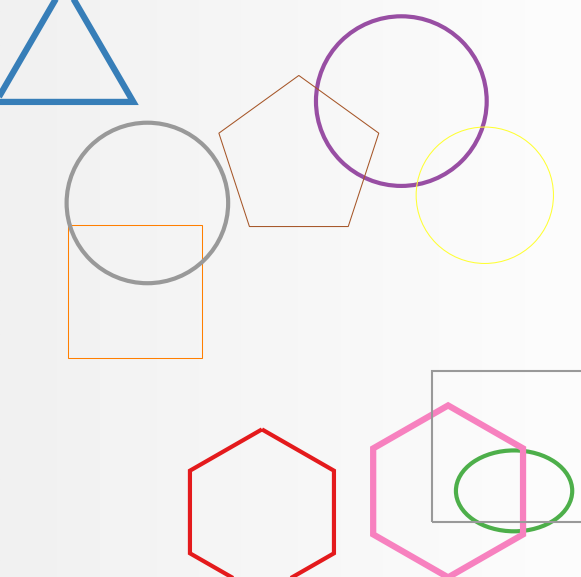[{"shape": "hexagon", "thickness": 2, "radius": 0.72, "center": [0.451, 0.113]}, {"shape": "triangle", "thickness": 3, "radius": 0.68, "center": [0.111, 0.891]}, {"shape": "oval", "thickness": 2, "radius": 0.5, "center": [0.884, 0.149]}, {"shape": "circle", "thickness": 2, "radius": 0.73, "center": [0.69, 0.824]}, {"shape": "square", "thickness": 0.5, "radius": 0.57, "center": [0.232, 0.494]}, {"shape": "circle", "thickness": 0.5, "radius": 0.59, "center": [0.834, 0.661]}, {"shape": "pentagon", "thickness": 0.5, "radius": 0.72, "center": [0.514, 0.724]}, {"shape": "hexagon", "thickness": 3, "radius": 0.74, "center": [0.771, 0.148]}, {"shape": "circle", "thickness": 2, "radius": 0.69, "center": [0.254, 0.648]}, {"shape": "square", "thickness": 1, "radius": 0.65, "center": [0.874, 0.226]}]